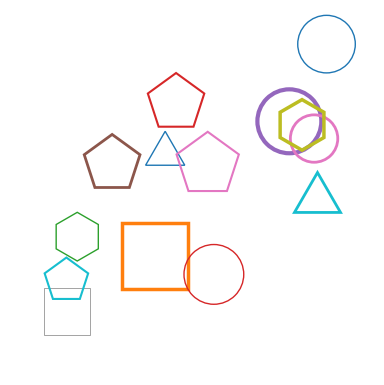[{"shape": "triangle", "thickness": 1, "radius": 0.29, "center": [0.429, 0.6]}, {"shape": "circle", "thickness": 1, "radius": 0.37, "center": [0.848, 0.885]}, {"shape": "square", "thickness": 2.5, "radius": 0.43, "center": [0.402, 0.335]}, {"shape": "hexagon", "thickness": 1, "radius": 0.32, "center": [0.201, 0.385]}, {"shape": "pentagon", "thickness": 1.5, "radius": 0.39, "center": [0.457, 0.733]}, {"shape": "circle", "thickness": 1, "radius": 0.39, "center": [0.556, 0.287]}, {"shape": "circle", "thickness": 3, "radius": 0.42, "center": [0.752, 0.685]}, {"shape": "pentagon", "thickness": 2, "radius": 0.38, "center": [0.291, 0.575]}, {"shape": "pentagon", "thickness": 1.5, "radius": 0.43, "center": [0.539, 0.573]}, {"shape": "circle", "thickness": 2, "radius": 0.31, "center": [0.816, 0.64]}, {"shape": "square", "thickness": 0.5, "radius": 0.3, "center": [0.174, 0.191]}, {"shape": "hexagon", "thickness": 2.5, "radius": 0.33, "center": [0.784, 0.676]}, {"shape": "triangle", "thickness": 2, "radius": 0.35, "center": [0.825, 0.483]}, {"shape": "pentagon", "thickness": 1.5, "radius": 0.3, "center": [0.172, 0.272]}]